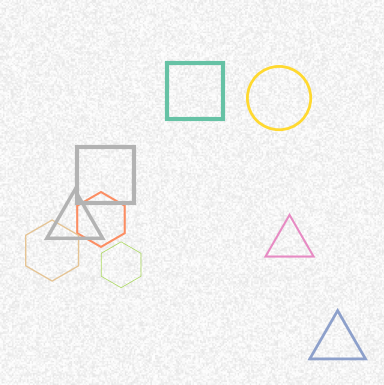[{"shape": "square", "thickness": 3, "radius": 0.36, "center": [0.507, 0.764]}, {"shape": "hexagon", "thickness": 1.5, "radius": 0.36, "center": [0.262, 0.43]}, {"shape": "triangle", "thickness": 2, "radius": 0.42, "center": [0.877, 0.11]}, {"shape": "triangle", "thickness": 1.5, "radius": 0.36, "center": [0.752, 0.37]}, {"shape": "hexagon", "thickness": 0.5, "radius": 0.3, "center": [0.315, 0.312]}, {"shape": "circle", "thickness": 2, "radius": 0.41, "center": [0.725, 0.745]}, {"shape": "hexagon", "thickness": 1, "radius": 0.4, "center": [0.135, 0.349]}, {"shape": "triangle", "thickness": 2.5, "radius": 0.42, "center": [0.194, 0.423]}, {"shape": "square", "thickness": 3, "radius": 0.37, "center": [0.274, 0.546]}]